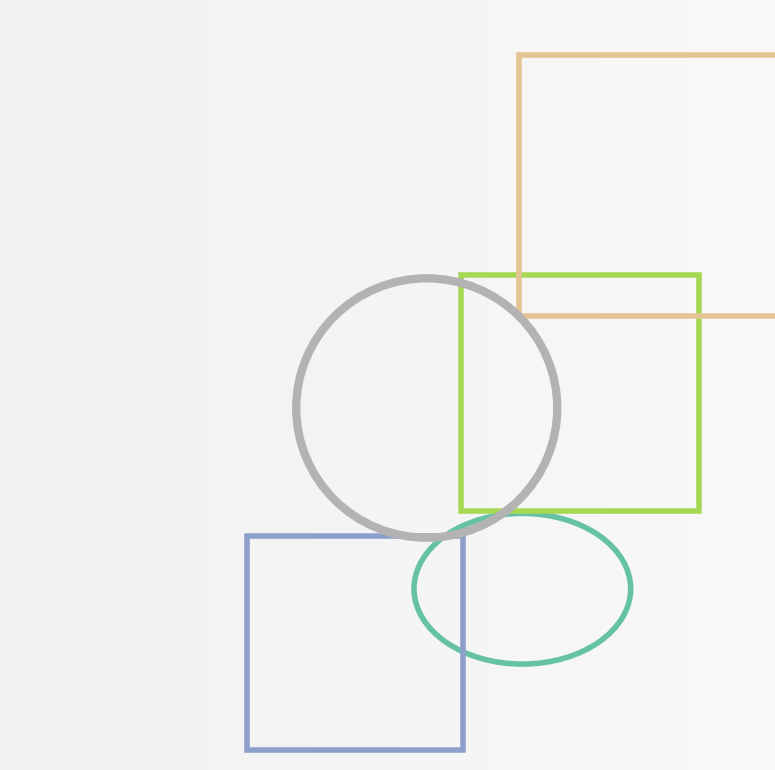[{"shape": "oval", "thickness": 2, "radius": 0.7, "center": [0.674, 0.235]}, {"shape": "square", "thickness": 2, "radius": 0.7, "center": [0.458, 0.165]}, {"shape": "square", "thickness": 2, "radius": 0.77, "center": [0.749, 0.489]}, {"shape": "square", "thickness": 2, "radius": 0.85, "center": [0.839, 0.759]}, {"shape": "circle", "thickness": 3, "radius": 0.84, "center": [0.551, 0.47]}]